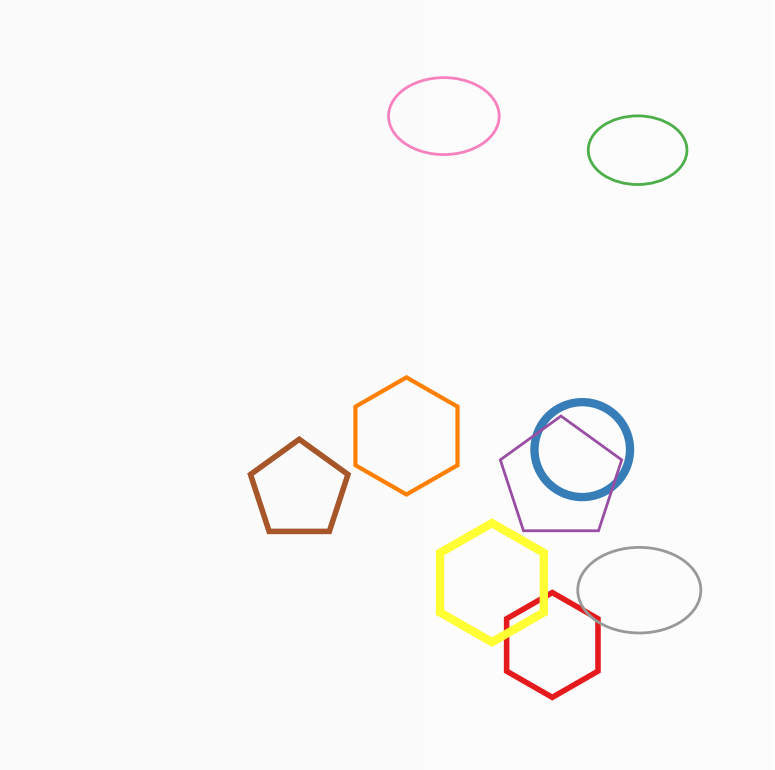[{"shape": "hexagon", "thickness": 2, "radius": 0.34, "center": [0.713, 0.162]}, {"shape": "circle", "thickness": 3, "radius": 0.31, "center": [0.751, 0.416]}, {"shape": "oval", "thickness": 1, "radius": 0.32, "center": [0.823, 0.805]}, {"shape": "pentagon", "thickness": 1, "radius": 0.41, "center": [0.724, 0.377]}, {"shape": "hexagon", "thickness": 1.5, "radius": 0.38, "center": [0.524, 0.434]}, {"shape": "hexagon", "thickness": 3, "radius": 0.39, "center": [0.635, 0.243]}, {"shape": "pentagon", "thickness": 2, "radius": 0.33, "center": [0.386, 0.363]}, {"shape": "oval", "thickness": 1, "radius": 0.36, "center": [0.573, 0.849]}, {"shape": "oval", "thickness": 1, "radius": 0.4, "center": [0.825, 0.234]}]